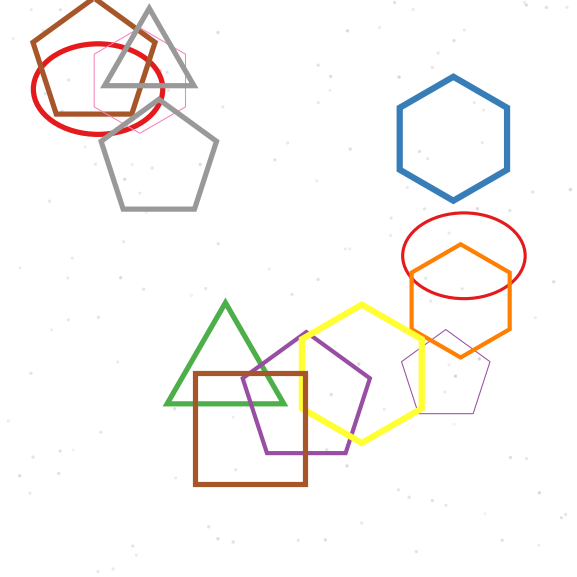[{"shape": "oval", "thickness": 2.5, "radius": 0.56, "center": [0.17, 0.845]}, {"shape": "oval", "thickness": 1.5, "radius": 0.53, "center": [0.803, 0.556]}, {"shape": "hexagon", "thickness": 3, "radius": 0.54, "center": [0.785, 0.759]}, {"shape": "triangle", "thickness": 2.5, "radius": 0.58, "center": [0.39, 0.358]}, {"shape": "pentagon", "thickness": 2, "radius": 0.58, "center": [0.53, 0.308]}, {"shape": "pentagon", "thickness": 0.5, "radius": 0.4, "center": [0.772, 0.348]}, {"shape": "hexagon", "thickness": 2, "radius": 0.49, "center": [0.798, 0.478]}, {"shape": "hexagon", "thickness": 3, "radius": 0.6, "center": [0.627, 0.352]}, {"shape": "square", "thickness": 2.5, "radius": 0.48, "center": [0.433, 0.257]}, {"shape": "pentagon", "thickness": 2.5, "radius": 0.56, "center": [0.163, 0.891]}, {"shape": "hexagon", "thickness": 0.5, "radius": 0.46, "center": [0.242, 0.86]}, {"shape": "pentagon", "thickness": 2.5, "radius": 0.53, "center": [0.275, 0.722]}, {"shape": "triangle", "thickness": 2.5, "radius": 0.45, "center": [0.258, 0.895]}]